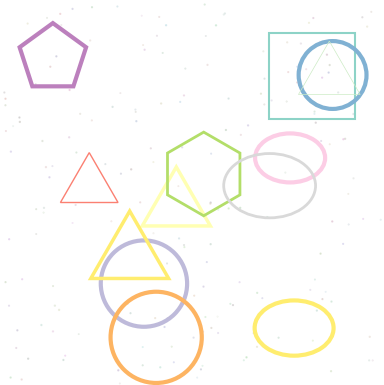[{"shape": "square", "thickness": 1.5, "radius": 0.56, "center": [0.81, 0.803]}, {"shape": "triangle", "thickness": 2.5, "radius": 0.51, "center": [0.458, 0.464]}, {"shape": "circle", "thickness": 3, "radius": 0.56, "center": [0.374, 0.263]}, {"shape": "triangle", "thickness": 1, "radius": 0.43, "center": [0.232, 0.517]}, {"shape": "circle", "thickness": 3, "radius": 0.44, "center": [0.864, 0.805]}, {"shape": "circle", "thickness": 3, "radius": 0.59, "center": [0.406, 0.124]}, {"shape": "hexagon", "thickness": 2, "radius": 0.54, "center": [0.529, 0.548]}, {"shape": "oval", "thickness": 3, "radius": 0.45, "center": [0.754, 0.59]}, {"shape": "oval", "thickness": 2, "radius": 0.6, "center": [0.7, 0.518]}, {"shape": "pentagon", "thickness": 3, "radius": 0.45, "center": [0.137, 0.849]}, {"shape": "triangle", "thickness": 0.5, "radius": 0.46, "center": [0.855, 0.801]}, {"shape": "oval", "thickness": 3, "radius": 0.51, "center": [0.764, 0.148]}, {"shape": "triangle", "thickness": 2.5, "radius": 0.58, "center": [0.337, 0.335]}]